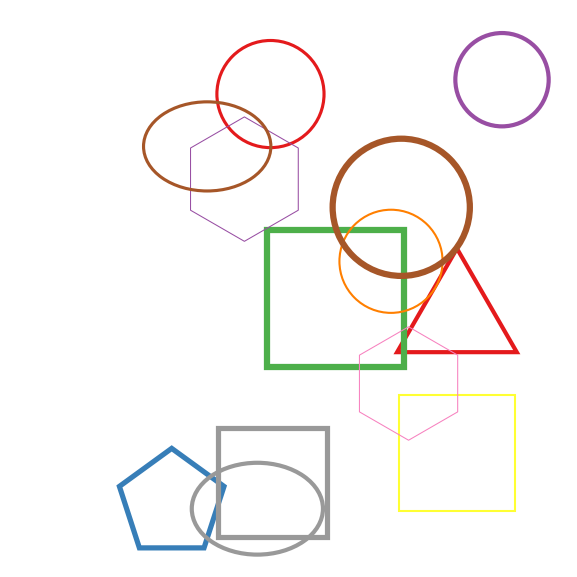[{"shape": "circle", "thickness": 1.5, "radius": 0.46, "center": [0.468, 0.836]}, {"shape": "triangle", "thickness": 2, "radius": 0.6, "center": [0.791, 0.449]}, {"shape": "pentagon", "thickness": 2.5, "radius": 0.48, "center": [0.297, 0.127]}, {"shape": "square", "thickness": 3, "radius": 0.59, "center": [0.581, 0.482]}, {"shape": "circle", "thickness": 2, "radius": 0.4, "center": [0.869, 0.861]}, {"shape": "hexagon", "thickness": 0.5, "radius": 0.54, "center": [0.423, 0.689]}, {"shape": "circle", "thickness": 1, "radius": 0.45, "center": [0.677, 0.547]}, {"shape": "square", "thickness": 1, "radius": 0.5, "center": [0.791, 0.214]}, {"shape": "circle", "thickness": 3, "radius": 0.59, "center": [0.695, 0.64]}, {"shape": "oval", "thickness": 1.5, "radius": 0.55, "center": [0.359, 0.746]}, {"shape": "hexagon", "thickness": 0.5, "radius": 0.49, "center": [0.707, 0.335]}, {"shape": "oval", "thickness": 2, "radius": 0.57, "center": [0.446, 0.118]}, {"shape": "square", "thickness": 2.5, "radius": 0.47, "center": [0.471, 0.163]}]